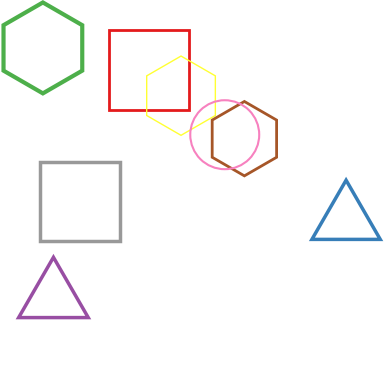[{"shape": "square", "thickness": 2, "radius": 0.52, "center": [0.388, 0.819]}, {"shape": "triangle", "thickness": 2.5, "radius": 0.51, "center": [0.899, 0.429]}, {"shape": "hexagon", "thickness": 3, "radius": 0.59, "center": [0.111, 0.876]}, {"shape": "triangle", "thickness": 2.5, "radius": 0.52, "center": [0.139, 0.227]}, {"shape": "hexagon", "thickness": 1, "radius": 0.51, "center": [0.47, 0.751]}, {"shape": "hexagon", "thickness": 2, "radius": 0.48, "center": [0.635, 0.64]}, {"shape": "circle", "thickness": 1.5, "radius": 0.45, "center": [0.584, 0.65]}, {"shape": "square", "thickness": 2.5, "radius": 0.52, "center": [0.208, 0.476]}]